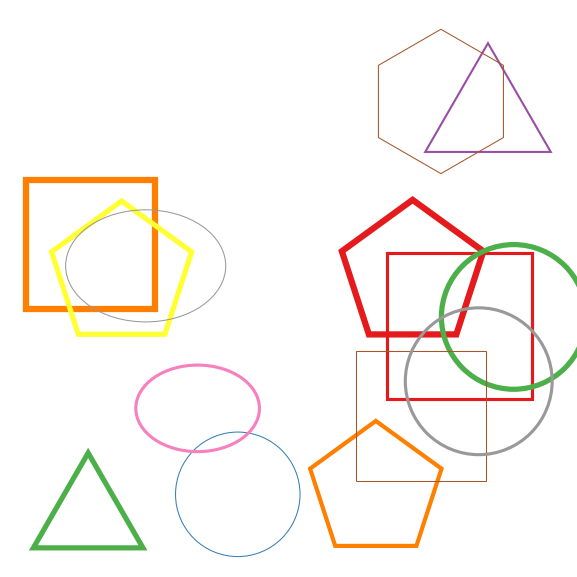[{"shape": "square", "thickness": 1.5, "radius": 0.63, "center": [0.795, 0.434]}, {"shape": "pentagon", "thickness": 3, "radius": 0.64, "center": [0.714, 0.524]}, {"shape": "circle", "thickness": 0.5, "radius": 0.54, "center": [0.412, 0.143]}, {"shape": "triangle", "thickness": 2.5, "radius": 0.55, "center": [0.153, 0.105]}, {"shape": "circle", "thickness": 2.5, "radius": 0.63, "center": [0.89, 0.45]}, {"shape": "triangle", "thickness": 1, "radius": 0.63, "center": [0.845, 0.799]}, {"shape": "square", "thickness": 3, "radius": 0.56, "center": [0.157, 0.576]}, {"shape": "pentagon", "thickness": 2, "radius": 0.6, "center": [0.651, 0.151]}, {"shape": "pentagon", "thickness": 2.5, "radius": 0.64, "center": [0.211, 0.524]}, {"shape": "square", "thickness": 0.5, "radius": 0.56, "center": [0.729, 0.279]}, {"shape": "hexagon", "thickness": 0.5, "radius": 0.62, "center": [0.764, 0.823]}, {"shape": "oval", "thickness": 1.5, "radius": 0.54, "center": [0.342, 0.292]}, {"shape": "circle", "thickness": 1.5, "radius": 0.64, "center": [0.829, 0.339]}, {"shape": "oval", "thickness": 0.5, "radius": 0.69, "center": [0.252, 0.539]}]